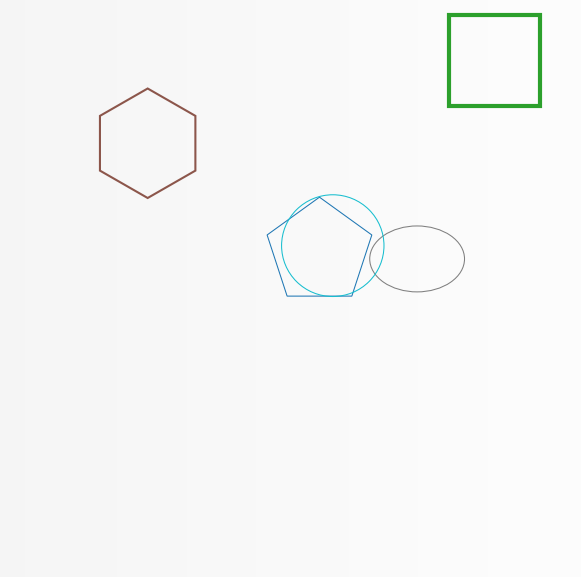[{"shape": "pentagon", "thickness": 0.5, "radius": 0.47, "center": [0.55, 0.563]}, {"shape": "square", "thickness": 2, "radius": 0.39, "center": [0.851, 0.894]}, {"shape": "hexagon", "thickness": 1, "radius": 0.47, "center": [0.254, 0.751]}, {"shape": "oval", "thickness": 0.5, "radius": 0.41, "center": [0.718, 0.551]}, {"shape": "circle", "thickness": 0.5, "radius": 0.44, "center": [0.573, 0.574]}]